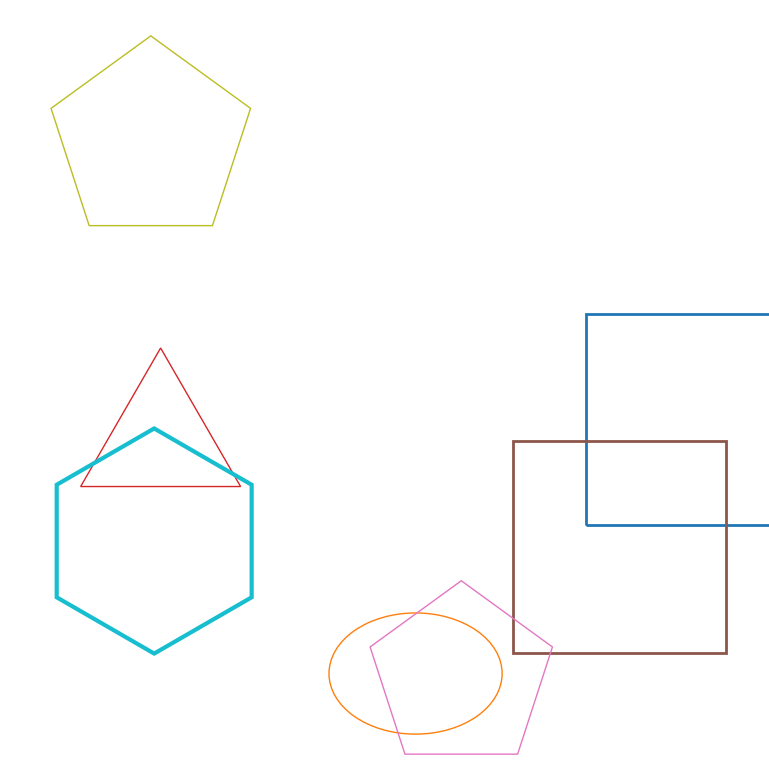[{"shape": "square", "thickness": 1, "radius": 0.69, "center": [0.898, 0.455]}, {"shape": "oval", "thickness": 0.5, "radius": 0.56, "center": [0.54, 0.125]}, {"shape": "triangle", "thickness": 0.5, "radius": 0.6, "center": [0.209, 0.428]}, {"shape": "square", "thickness": 1, "radius": 0.69, "center": [0.804, 0.29]}, {"shape": "pentagon", "thickness": 0.5, "radius": 0.62, "center": [0.599, 0.121]}, {"shape": "pentagon", "thickness": 0.5, "radius": 0.68, "center": [0.196, 0.817]}, {"shape": "hexagon", "thickness": 1.5, "radius": 0.73, "center": [0.2, 0.297]}]